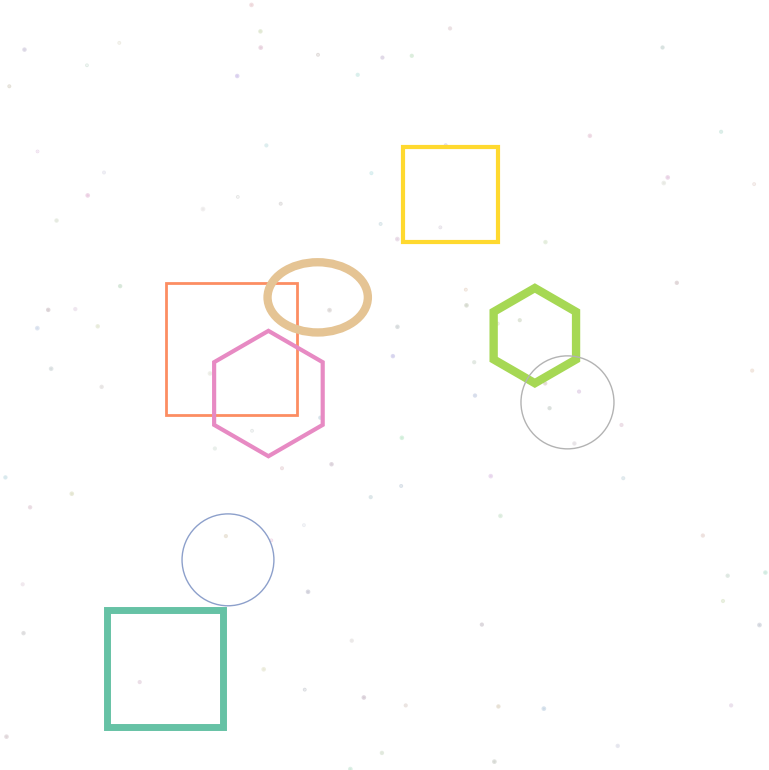[{"shape": "square", "thickness": 2.5, "radius": 0.38, "center": [0.214, 0.132]}, {"shape": "square", "thickness": 1, "radius": 0.43, "center": [0.301, 0.547]}, {"shape": "circle", "thickness": 0.5, "radius": 0.3, "center": [0.296, 0.273]}, {"shape": "hexagon", "thickness": 1.5, "radius": 0.41, "center": [0.349, 0.489]}, {"shape": "hexagon", "thickness": 3, "radius": 0.31, "center": [0.695, 0.564]}, {"shape": "square", "thickness": 1.5, "radius": 0.31, "center": [0.585, 0.747]}, {"shape": "oval", "thickness": 3, "radius": 0.33, "center": [0.413, 0.614]}, {"shape": "circle", "thickness": 0.5, "radius": 0.3, "center": [0.737, 0.477]}]